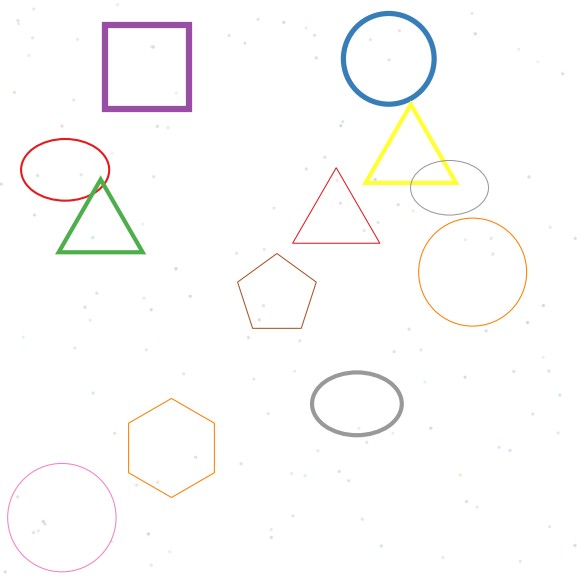[{"shape": "oval", "thickness": 1, "radius": 0.38, "center": [0.113, 0.705]}, {"shape": "triangle", "thickness": 0.5, "radius": 0.44, "center": [0.582, 0.622]}, {"shape": "circle", "thickness": 2.5, "radius": 0.39, "center": [0.673, 0.897]}, {"shape": "triangle", "thickness": 2, "radius": 0.42, "center": [0.174, 0.604]}, {"shape": "square", "thickness": 3, "radius": 0.36, "center": [0.255, 0.884]}, {"shape": "circle", "thickness": 0.5, "radius": 0.47, "center": [0.818, 0.528]}, {"shape": "hexagon", "thickness": 0.5, "radius": 0.43, "center": [0.297, 0.223]}, {"shape": "triangle", "thickness": 2, "radius": 0.45, "center": [0.711, 0.728]}, {"shape": "pentagon", "thickness": 0.5, "radius": 0.36, "center": [0.48, 0.489]}, {"shape": "circle", "thickness": 0.5, "radius": 0.47, "center": [0.107, 0.103]}, {"shape": "oval", "thickness": 2, "radius": 0.39, "center": [0.618, 0.3]}, {"shape": "oval", "thickness": 0.5, "radius": 0.34, "center": [0.778, 0.674]}]